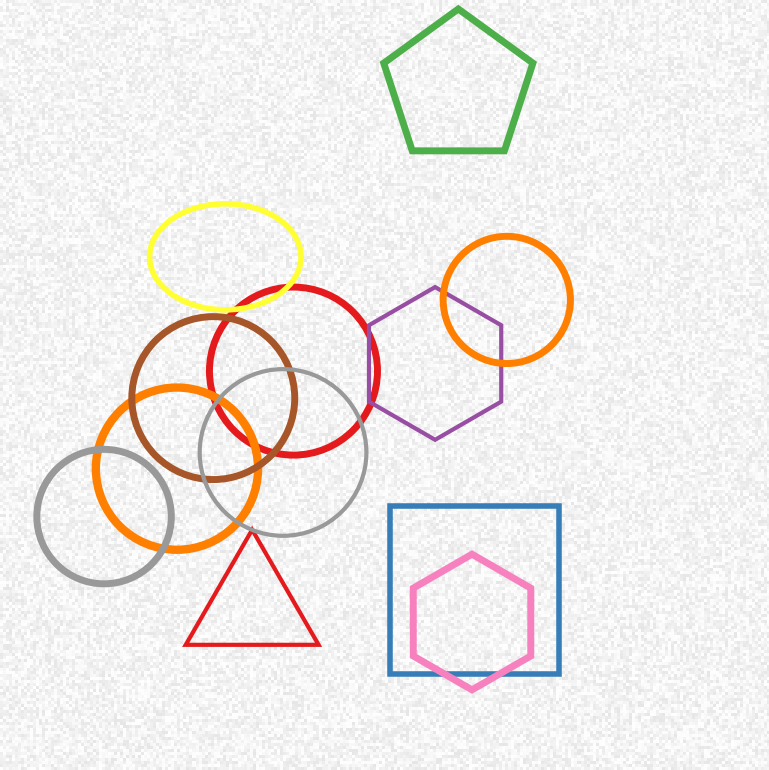[{"shape": "triangle", "thickness": 1.5, "radius": 0.5, "center": [0.327, 0.212]}, {"shape": "circle", "thickness": 2.5, "radius": 0.55, "center": [0.381, 0.518]}, {"shape": "square", "thickness": 2, "radius": 0.55, "center": [0.616, 0.234]}, {"shape": "pentagon", "thickness": 2.5, "radius": 0.51, "center": [0.595, 0.886]}, {"shape": "hexagon", "thickness": 1.5, "radius": 0.5, "center": [0.565, 0.528]}, {"shape": "circle", "thickness": 2.5, "radius": 0.41, "center": [0.658, 0.61]}, {"shape": "circle", "thickness": 3, "radius": 0.53, "center": [0.23, 0.391]}, {"shape": "oval", "thickness": 2, "radius": 0.49, "center": [0.293, 0.666]}, {"shape": "circle", "thickness": 2.5, "radius": 0.53, "center": [0.277, 0.483]}, {"shape": "hexagon", "thickness": 2.5, "radius": 0.44, "center": [0.613, 0.192]}, {"shape": "circle", "thickness": 2.5, "radius": 0.44, "center": [0.135, 0.329]}, {"shape": "circle", "thickness": 1.5, "radius": 0.54, "center": [0.368, 0.412]}]